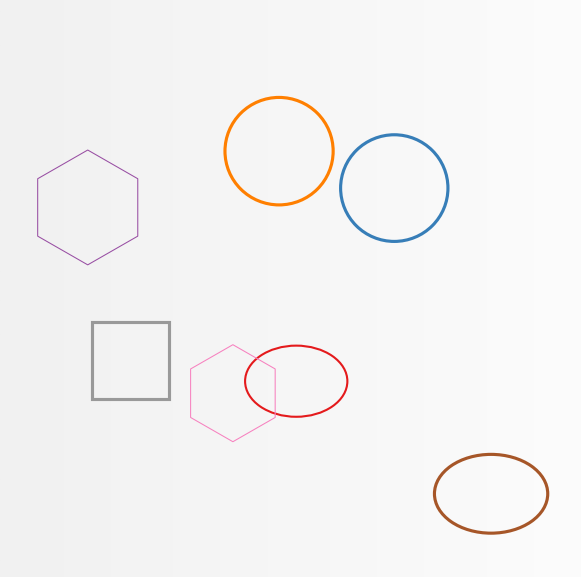[{"shape": "oval", "thickness": 1, "radius": 0.44, "center": [0.51, 0.339]}, {"shape": "circle", "thickness": 1.5, "radius": 0.46, "center": [0.678, 0.673]}, {"shape": "hexagon", "thickness": 0.5, "radius": 0.5, "center": [0.151, 0.64]}, {"shape": "circle", "thickness": 1.5, "radius": 0.47, "center": [0.48, 0.737]}, {"shape": "oval", "thickness": 1.5, "radius": 0.49, "center": [0.845, 0.144]}, {"shape": "hexagon", "thickness": 0.5, "radius": 0.42, "center": [0.401, 0.318]}, {"shape": "square", "thickness": 1.5, "radius": 0.33, "center": [0.225, 0.375]}]